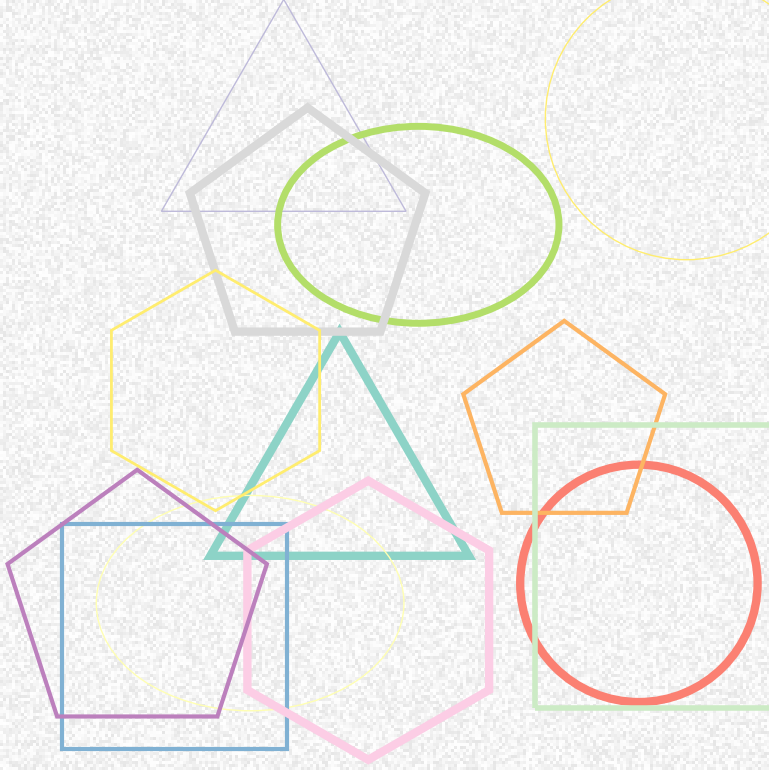[{"shape": "triangle", "thickness": 3, "radius": 0.97, "center": [0.441, 0.375]}, {"shape": "oval", "thickness": 0.5, "radius": 1.0, "center": [0.325, 0.217]}, {"shape": "triangle", "thickness": 0.5, "radius": 0.92, "center": [0.368, 0.817]}, {"shape": "circle", "thickness": 3, "radius": 0.77, "center": [0.83, 0.242]}, {"shape": "square", "thickness": 1.5, "radius": 0.73, "center": [0.227, 0.174]}, {"shape": "pentagon", "thickness": 1.5, "radius": 0.69, "center": [0.733, 0.445]}, {"shape": "oval", "thickness": 2.5, "radius": 0.91, "center": [0.543, 0.708]}, {"shape": "hexagon", "thickness": 3, "radius": 0.91, "center": [0.478, 0.194]}, {"shape": "pentagon", "thickness": 3, "radius": 0.8, "center": [0.399, 0.699]}, {"shape": "pentagon", "thickness": 1.5, "radius": 0.89, "center": [0.178, 0.213]}, {"shape": "square", "thickness": 2, "radius": 0.92, "center": [0.879, 0.265]}, {"shape": "hexagon", "thickness": 1, "radius": 0.78, "center": [0.28, 0.493]}, {"shape": "circle", "thickness": 0.5, "radius": 0.92, "center": [0.892, 0.846]}]